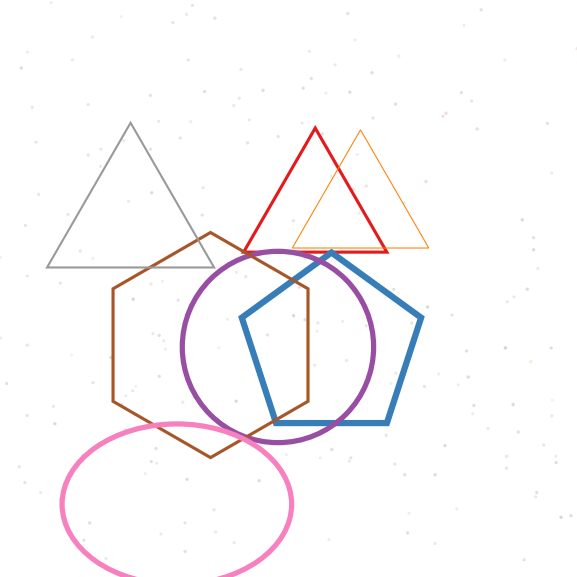[{"shape": "triangle", "thickness": 1.5, "radius": 0.72, "center": [0.546, 0.634]}, {"shape": "pentagon", "thickness": 3, "radius": 0.82, "center": [0.574, 0.399]}, {"shape": "circle", "thickness": 2.5, "radius": 0.83, "center": [0.481, 0.398]}, {"shape": "triangle", "thickness": 0.5, "radius": 0.68, "center": [0.624, 0.638]}, {"shape": "hexagon", "thickness": 1.5, "radius": 0.97, "center": [0.365, 0.402]}, {"shape": "oval", "thickness": 2.5, "radius": 0.99, "center": [0.306, 0.126]}, {"shape": "triangle", "thickness": 1, "radius": 0.84, "center": [0.226, 0.619]}]